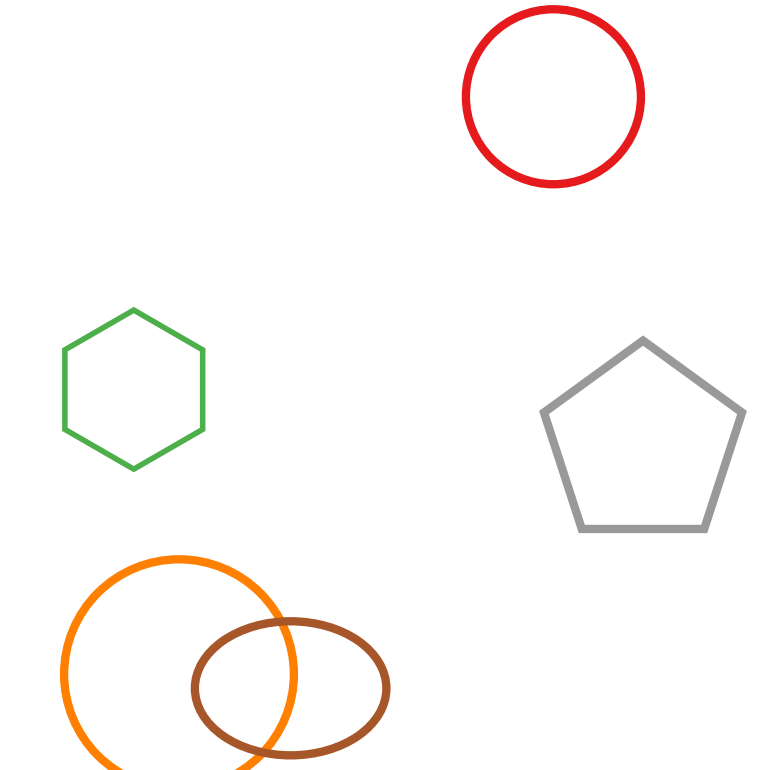[{"shape": "circle", "thickness": 3, "radius": 0.57, "center": [0.719, 0.874]}, {"shape": "hexagon", "thickness": 2, "radius": 0.52, "center": [0.174, 0.494]}, {"shape": "circle", "thickness": 3, "radius": 0.75, "center": [0.232, 0.124]}, {"shape": "oval", "thickness": 3, "radius": 0.62, "center": [0.377, 0.106]}, {"shape": "pentagon", "thickness": 3, "radius": 0.68, "center": [0.835, 0.422]}]